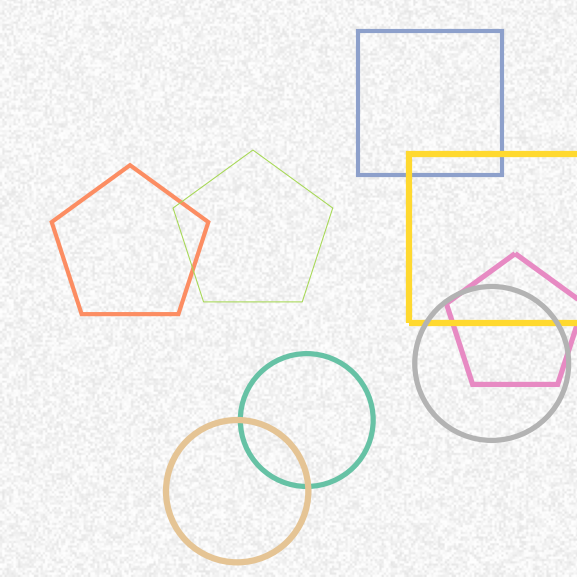[{"shape": "circle", "thickness": 2.5, "radius": 0.58, "center": [0.531, 0.272]}, {"shape": "pentagon", "thickness": 2, "radius": 0.71, "center": [0.225, 0.571]}, {"shape": "square", "thickness": 2, "radius": 0.62, "center": [0.745, 0.821]}, {"shape": "pentagon", "thickness": 2.5, "radius": 0.63, "center": [0.892, 0.435]}, {"shape": "pentagon", "thickness": 0.5, "radius": 0.73, "center": [0.438, 0.594]}, {"shape": "square", "thickness": 3, "radius": 0.73, "center": [0.856, 0.586]}, {"shape": "circle", "thickness": 3, "radius": 0.62, "center": [0.411, 0.149]}, {"shape": "circle", "thickness": 2.5, "radius": 0.67, "center": [0.851, 0.37]}]